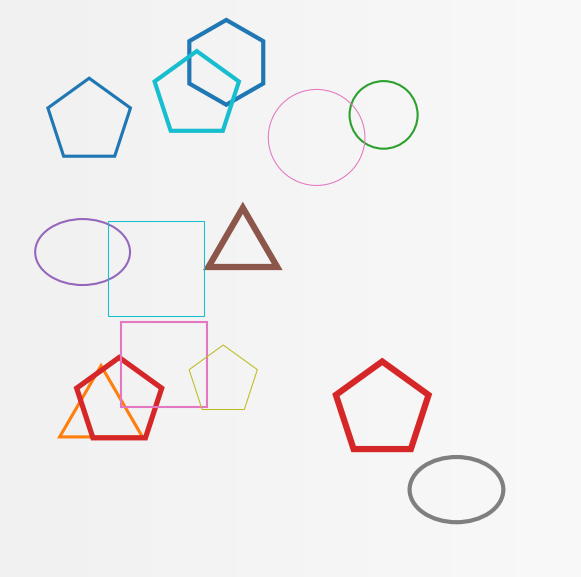[{"shape": "hexagon", "thickness": 2, "radius": 0.37, "center": [0.389, 0.891]}, {"shape": "pentagon", "thickness": 1.5, "radius": 0.37, "center": [0.153, 0.789]}, {"shape": "triangle", "thickness": 1.5, "radius": 0.41, "center": [0.174, 0.284]}, {"shape": "circle", "thickness": 1, "radius": 0.29, "center": [0.66, 0.8]}, {"shape": "pentagon", "thickness": 3, "radius": 0.42, "center": [0.658, 0.289]}, {"shape": "pentagon", "thickness": 2.5, "radius": 0.38, "center": [0.205, 0.303]}, {"shape": "oval", "thickness": 1, "radius": 0.41, "center": [0.142, 0.563]}, {"shape": "triangle", "thickness": 3, "radius": 0.34, "center": [0.418, 0.571]}, {"shape": "square", "thickness": 1, "radius": 0.37, "center": [0.282, 0.368]}, {"shape": "circle", "thickness": 0.5, "radius": 0.42, "center": [0.545, 0.761]}, {"shape": "oval", "thickness": 2, "radius": 0.4, "center": [0.785, 0.151]}, {"shape": "pentagon", "thickness": 0.5, "radius": 0.31, "center": [0.384, 0.34]}, {"shape": "square", "thickness": 0.5, "radius": 0.41, "center": [0.268, 0.534]}, {"shape": "pentagon", "thickness": 2, "radius": 0.38, "center": [0.338, 0.834]}]